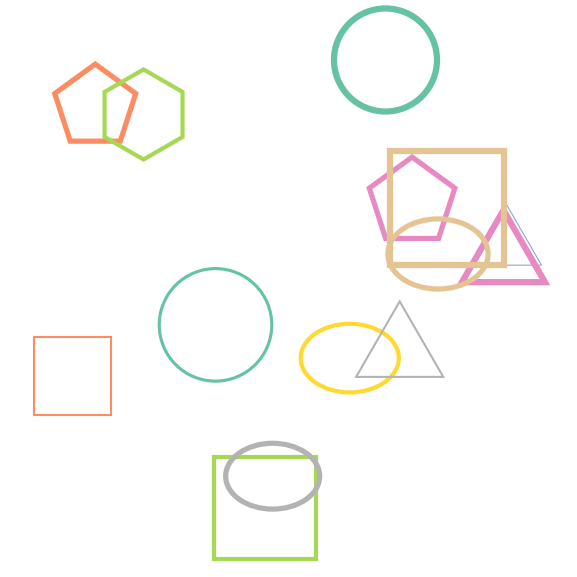[{"shape": "circle", "thickness": 1.5, "radius": 0.49, "center": [0.373, 0.437]}, {"shape": "circle", "thickness": 3, "radius": 0.45, "center": [0.668, 0.895]}, {"shape": "pentagon", "thickness": 2.5, "radius": 0.37, "center": [0.165, 0.814]}, {"shape": "square", "thickness": 1, "radius": 0.33, "center": [0.125, 0.348]}, {"shape": "triangle", "thickness": 0.5, "radius": 0.34, "center": [0.878, 0.574]}, {"shape": "pentagon", "thickness": 2.5, "radius": 0.39, "center": [0.714, 0.649]}, {"shape": "triangle", "thickness": 3, "radius": 0.42, "center": [0.872, 0.552]}, {"shape": "hexagon", "thickness": 2, "radius": 0.39, "center": [0.249, 0.801]}, {"shape": "square", "thickness": 2, "radius": 0.44, "center": [0.459, 0.119]}, {"shape": "oval", "thickness": 2, "radius": 0.42, "center": [0.606, 0.379]}, {"shape": "oval", "thickness": 2.5, "radius": 0.43, "center": [0.758, 0.559]}, {"shape": "square", "thickness": 3, "radius": 0.49, "center": [0.774, 0.638]}, {"shape": "oval", "thickness": 2.5, "radius": 0.41, "center": [0.472, 0.175]}, {"shape": "triangle", "thickness": 1, "radius": 0.44, "center": [0.692, 0.39]}]